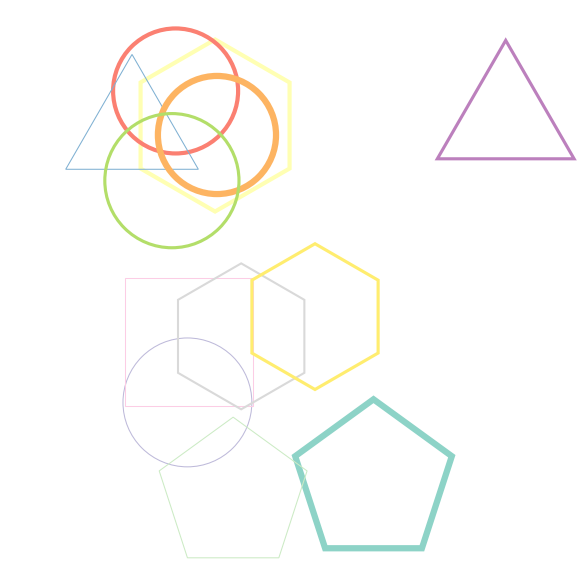[{"shape": "pentagon", "thickness": 3, "radius": 0.71, "center": [0.647, 0.165]}, {"shape": "hexagon", "thickness": 2, "radius": 0.74, "center": [0.372, 0.782]}, {"shape": "circle", "thickness": 0.5, "radius": 0.56, "center": [0.325, 0.302]}, {"shape": "circle", "thickness": 2, "radius": 0.54, "center": [0.304, 0.842]}, {"shape": "triangle", "thickness": 0.5, "radius": 0.66, "center": [0.229, 0.772]}, {"shape": "circle", "thickness": 3, "radius": 0.51, "center": [0.376, 0.765]}, {"shape": "circle", "thickness": 1.5, "radius": 0.58, "center": [0.298, 0.686]}, {"shape": "square", "thickness": 0.5, "radius": 0.56, "center": [0.327, 0.407]}, {"shape": "hexagon", "thickness": 1, "radius": 0.63, "center": [0.418, 0.417]}, {"shape": "triangle", "thickness": 1.5, "radius": 0.68, "center": [0.876, 0.793]}, {"shape": "pentagon", "thickness": 0.5, "radius": 0.67, "center": [0.404, 0.142]}, {"shape": "hexagon", "thickness": 1.5, "radius": 0.63, "center": [0.545, 0.451]}]